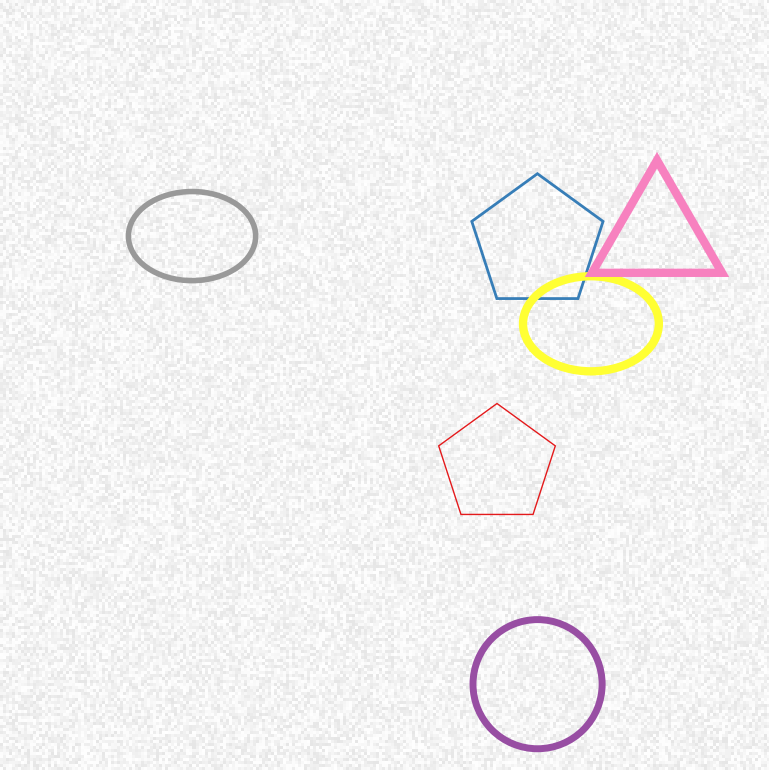[{"shape": "pentagon", "thickness": 0.5, "radius": 0.4, "center": [0.645, 0.396]}, {"shape": "pentagon", "thickness": 1, "radius": 0.45, "center": [0.698, 0.685]}, {"shape": "circle", "thickness": 2.5, "radius": 0.42, "center": [0.698, 0.111]}, {"shape": "oval", "thickness": 3, "radius": 0.44, "center": [0.767, 0.58]}, {"shape": "triangle", "thickness": 3, "radius": 0.49, "center": [0.853, 0.694]}, {"shape": "oval", "thickness": 2, "radius": 0.41, "center": [0.249, 0.693]}]